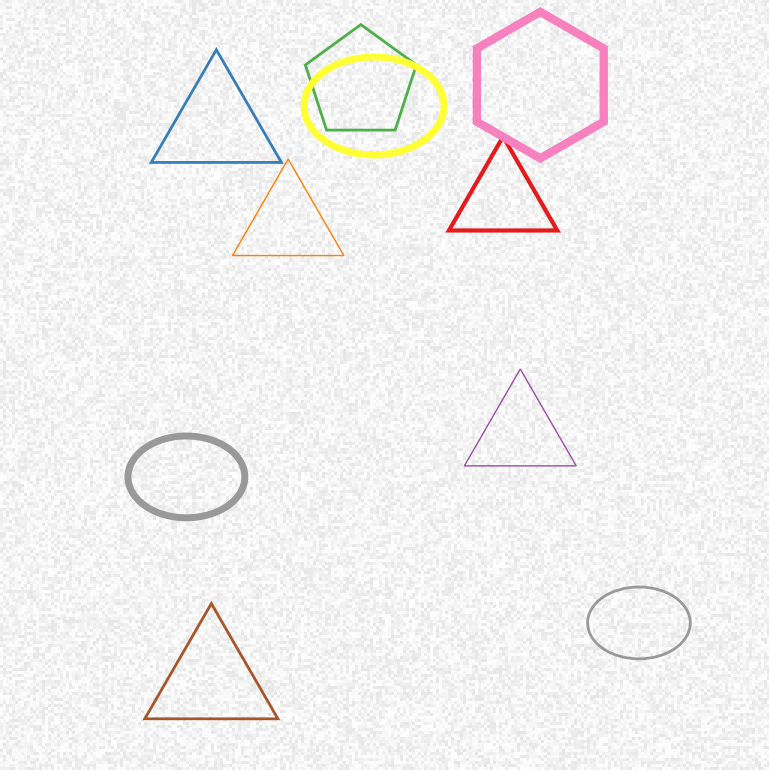[{"shape": "triangle", "thickness": 1.5, "radius": 0.41, "center": [0.653, 0.741]}, {"shape": "triangle", "thickness": 1, "radius": 0.49, "center": [0.281, 0.838]}, {"shape": "pentagon", "thickness": 1, "radius": 0.38, "center": [0.469, 0.892]}, {"shape": "triangle", "thickness": 0.5, "radius": 0.42, "center": [0.676, 0.437]}, {"shape": "triangle", "thickness": 0.5, "radius": 0.42, "center": [0.374, 0.71]}, {"shape": "oval", "thickness": 2.5, "radius": 0.45, "center": [0.486, 0.862]}, {"shape": "triangle", "thickness": 1, "radius": 0.5, "center": [0.274, 0.116]}, {"shape": "hexagon", "thickness": 3, "radius": 0.48, "center": [0.702, 0.889]}, {"shape": "oval", "thickness": 1, "radius": 0.33, "center": [0.83, 0.191]}, {"shape": "oval", "thickness": 2.5, "radius": 0.38, "center": [0.242, 0.381]}]